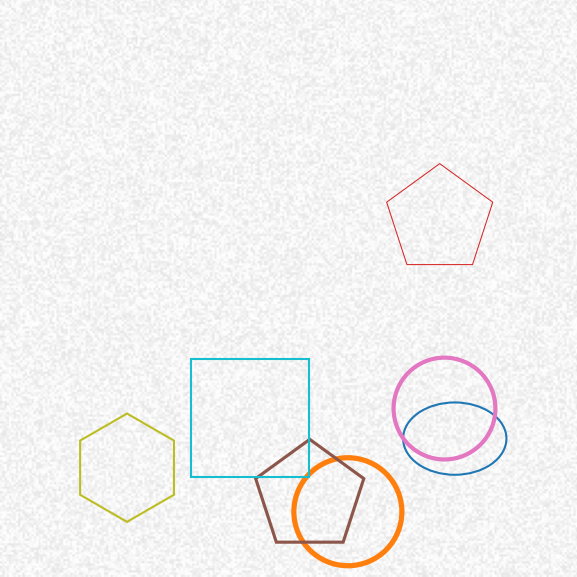[{"shape": "oval", "thickness": 1, "radius": 0.45, "center": [0.787, 0.24]}, {"shape": "circle", "thickness": 2.5, "radius": 0.47, "center": [0.602, 0.113]}, {"shape": "pentagon", "thickness": 0.5, "radius": 0.48, "center": [0.761, 0.619]}, {"shape": "pentagon", "thickness": 1.5, "radius": 0.49, "center": [0.536, 0.14]}, {"shape": "circle", "thickness": 2, "radius": 0.44, "center": [0.77, 0.292]}, {"shape": "hexagon", "thickness": 1, "radius": 0.47, "center": [0.22, 0.189]}, {"shape": "square", "thickness": 1, "radius": 0.51, "center": [0.433, 0.275]}]